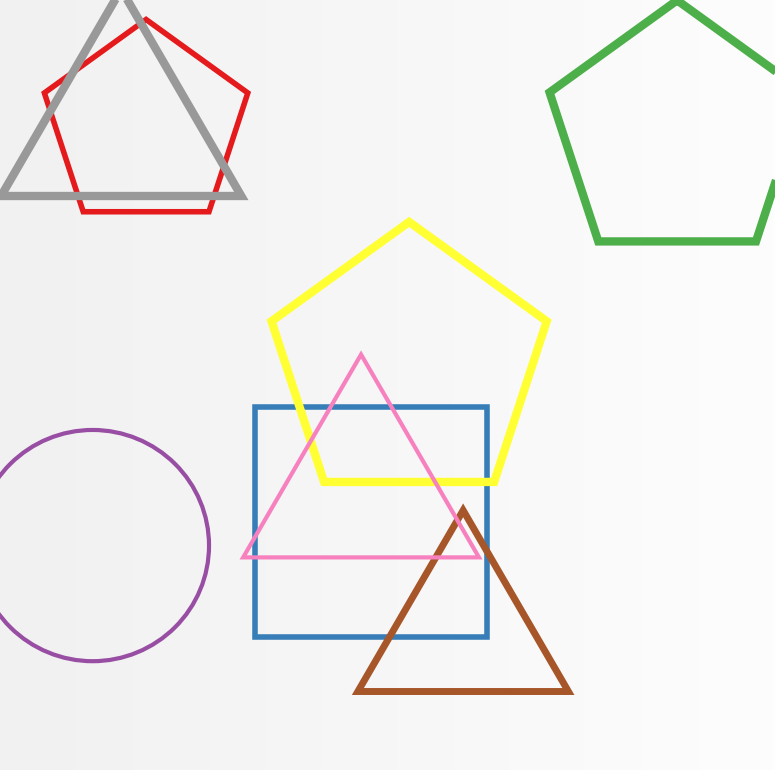[{"shape": "pentagon", "thickness": 2, "radius": 0.69, "center": [0.189, 0.837]}, {"shape": "square", "thickness": 2, "radius": 0.75, "center": [0.479, 0.322]}, {"shape": "pentagon", "thickness": 3, "radius": 0.87, "center": [0.874, 0.827]}, {"shape": "circle", "thickness": 1.5, "radius": 0.75, "center": [0.12, 0.291]}, {"shape": "pentagon", "thickness": 3, "radius": 0.93, "center": [0.528, 0.525]}, {"shape": "triangle", "thickness": 2.5, "radius": 0.78, "center": [0.598, 0.18]}, {"shape": "triangle", "thickness": 1.5, "radius": 0.88, "center": [0.466, 0.364]}, {"shape": "triangle", "thickness": 3, "radius": 0.89, "center": [0.156, 0.835]}]